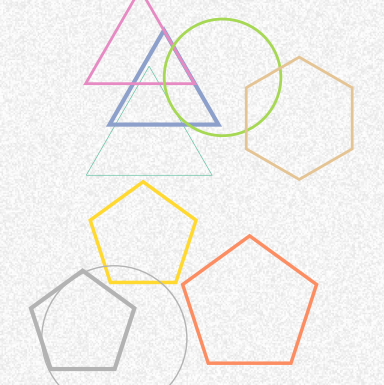[{"shape": "triangle", "thickness": 0.5, "radius": 0.94, "center": [0.387, 0.639]}, {"shape": "pentagon", "thickness": 2.5, "radius": 0.91, "center": [0.648, 0.205]}, {"shape": "triangle", "thickness": 3, "radius": 0.82, "center": [0.426, 0.758]}, {"shape": "triangle", "thickness": 2, "radius": 0.82, "center": [0.364, 0.864]}, {"shape": "circle", "thickness": 2, "radius": 0.76, "center": [0.578, 0.799]}, {"shape": "pentagon", "thickness": 2.5, "radius": 0.72, "center": [0.372, 0.383]}, {"shape": "hexagon", "thickness": 2, "radius": 0.79, "center": [0.777, 0.693]}, {"shape": "pentagon", "thickness": 3, "radius": 0.71, "center": [0.215, 0.156]}, {"shape": "circle", "thickness": 1, "radius": 0.94, "center": [0.297, 0.121]}]